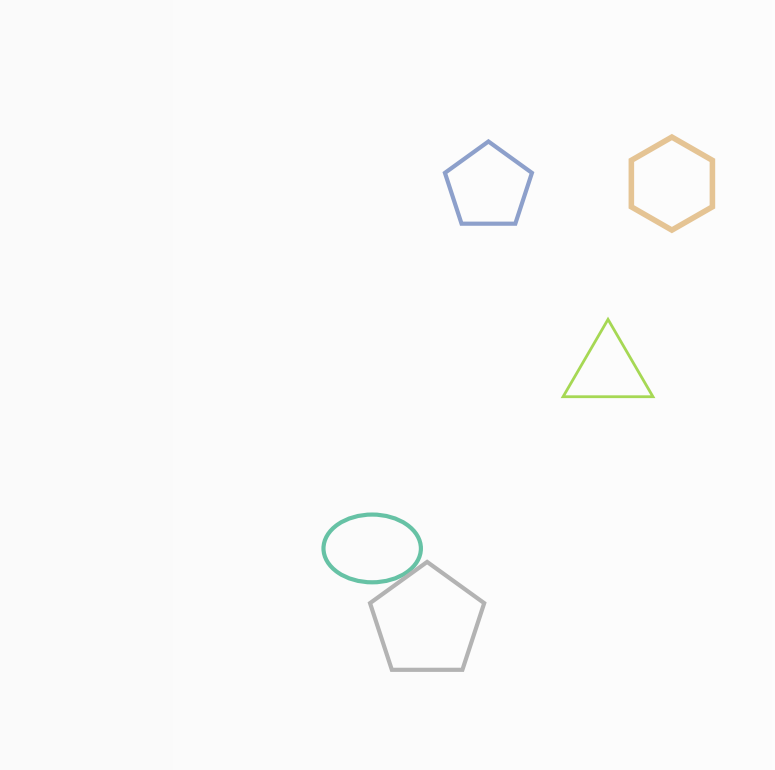[{"shape": "oval", "thickness": 1.5, "radius": 0.31, "center": [0.48, 0.288]}, {"shape": "pentagon", "thickness": 1.5, "radius": 0.3, "center": [0.63, 0.757]}, {"shape": "triangle", "thickness": 1, "radius": 0.33, "center": [0.785, 0.518]}, {"shape": "hexagon", "thickness": 2, "radius": 0.3, "center": [0.867, 0.762]}, {"shape": "pentagon", "thickness": 1.5, "radius": 0.39, "center": [0.551, 0.193]}]